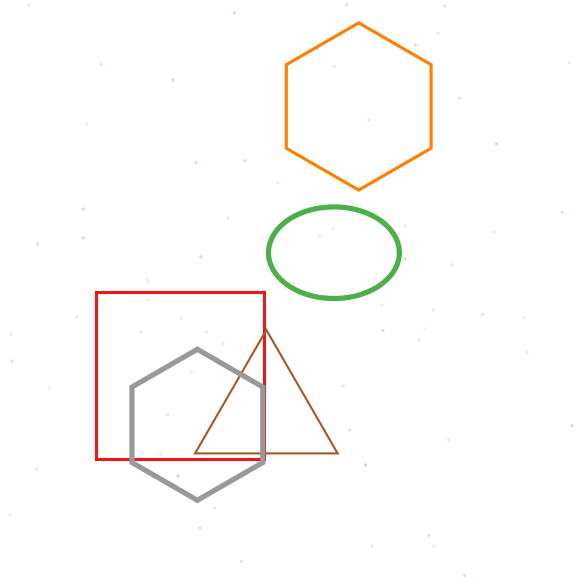[{"shape": "square", "thickness": 1.5, "radius": 0.73, "center": [0.312, 0.349]}, {"shape": "oval", "thickness": 2.5, "radius": 0.57, "center": [0.578, 0.562]}, {"shape": "hexagon", "thickness": 1.5, "radius": 0.72, "center": [0.621, 0.815]}, {"shape": "triangle", "thickness": 1, "radius": 0.71, "center": [0.461, 0.285]}, {"shape": "hexagon", "thickness": 2.5, "radius": 0.65, "center": [0.342, 0.264]}]